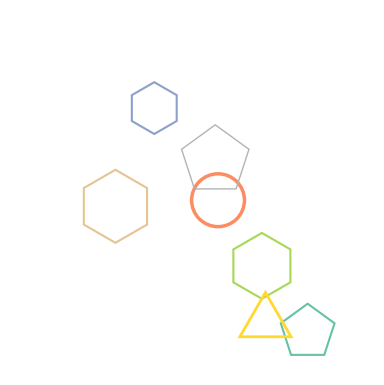[{"shape": "pentagon", "thickness": 1.5, "radius": 0.37, "center": [0.799, 0.138]}, {"shape": "circle", "thickness": 2.5, "radius": 0.34, "center": [0.566, 0.48]}, {"shape": "hexagon", "thickness": 1.5, "radius": 0.34, "center": [0.401, 0.719]}, {"shape": "hexagon", "thickness": 1.5, "radius": 0.43, "center": [0.68, 0.309]}, {"shape": "triangle", "thickness": 2, "radius": 0.38, "center": [0.689, 0.164]}, {"shape": "hexagon", "thickness": 1.5, "radius": 0.47, "center": [0.3, 0.464]}, {"shape": "pentagon", "thickness": 1, "radius": 0.46, "center": [0.559, 0.584]}]